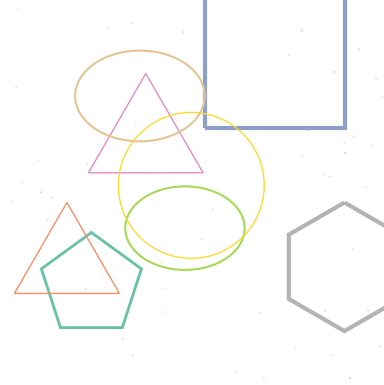[{"shape": "pentagon", "thickness": 2, "radius": 0.68, "center": [0.237, 0.26]}, {"shape": "triangle", "thickness": 1, "radius": 0.79, "center": [0.174, 0.317]}, {"shape": "square", "thickness": 3, "radius": 0.91, "center": [0.715, 0.849]}, {"shape": "triangle", "thickness": 1, "radius": 0.86, "center": [0.379, 0.637]}, {"shape": "oval", "thickness": 1.5, "radius": 0.78, "center": [0.48, 0.407]}, {"shape": "circle", "thickness": 1, "radius": 0.95, "center": [0.497, 0.518]}, {"shape": "oval", "thickness": 1.5, "radius": 0.84, "center": [0.363, 0.751]}, {"shape": "hexagon", "thickness": 3, "radius": 0.83, "center": [0.895, 0.307]}]